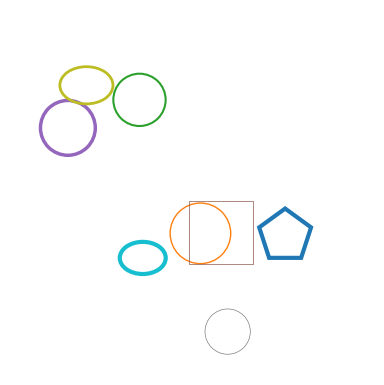[{"shape": "pentagon", "thickness": 3, "radius": 0.35, "center": [0.741, 0.388]}, {"shape": "circle", "thickness": 1, "radius": 0.39, "center": [0.521, 0.394]}, {"shape": "circle", "thickness": 1.5, "radius": 0.34, "center": [0.362, 0.741]}, {"shape": "circle", "thickness": 2.5, "radius": 0.36, "center": [0.176, 0.668]}, {"shape": "square", "thickness": 0.5, "radius": 0.41, "center": [0.574, 0.396]}, {"shape": "circle", "thickness": 0.5, "radius": 0.29, "center": [0.591, 0.139]}, {"shape": "oval", "thickness": 2, "radius": 0.35, "center": [0.224, 0.778]}, {"shape": "oval", "thickness": 3, "radius": 0.3, "center": [0.371, 0.33]}]